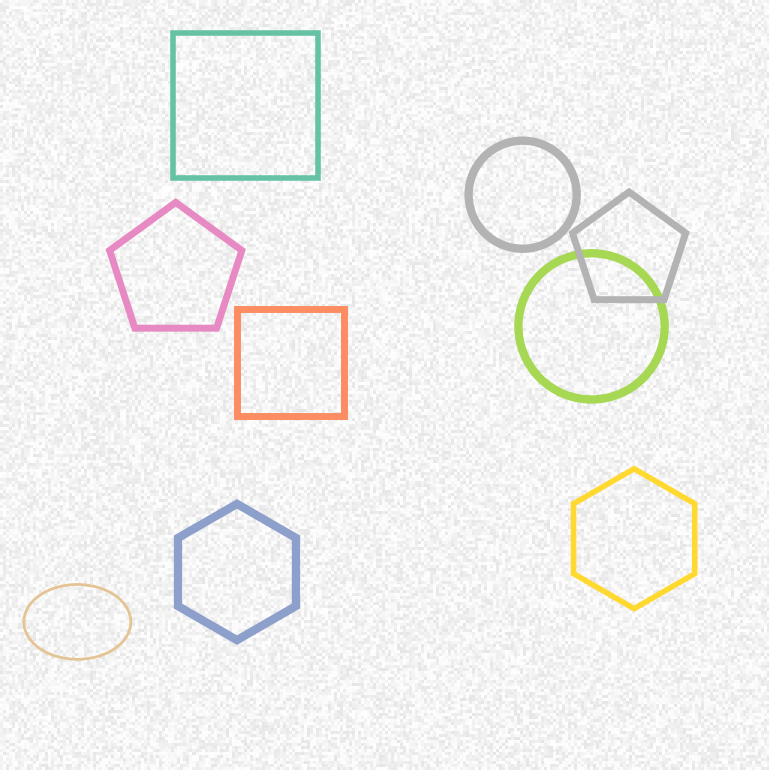[{"shape": "square", "thickness": 2, "radius": 0.47, "center": [0.319, 0.863]}, {"shape": "square", "thickness": 2.5, "radius": 0.35, "center": [0.377, 0.529]}, {"shape": "hexagon", "thickness": 3, "radius": 0.44, "center": [0.308, 0.257]}, {"shape": "pentagon", "thickness": 2.5, "radius": 0.45, "center": [0.228, 0.647]}, {"shape": "circle", "thickness": 3, "radius": 0.47, "center": [0.768, 0.576]}, {"shape": "hexagon", "thickness": 2, "radius": 0.45, "center": [0.824, 0.3]}, {"shape": "oval", "thickness": 1, "radius": 0.35, "center": [0.1, 0.192]}, {"shape": "circle", "thickness": 3, "radius": 0.35, "center": [0.679, 0.747]}, {"shape": "pentagon", "thickness": 2.5, "radius": 0.39, "center": [0.817, 0.673]}]